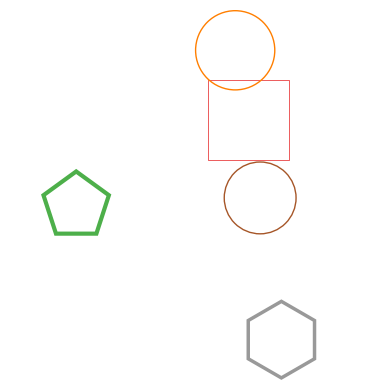[{"shape": "square", "thickness": 0.5, "radius": 0.52, "center": [0.645, 0.689]}, {"shape": "pentagon", "thickness": 3, "radius": 0.45, "center": [0.198, 0.465]}, {"shape": "circle", "thickness": 1, "radius": 0.51, "center": [0.611, 0.869]}, {"shape": "circle", "thickness": 1, "radius": 0.47, "center": [0.676, 0.486]}, {"shape": "hexagon", "thickness": 2.5, "radius": 0.5, "center": [0.731, 0.118]}]